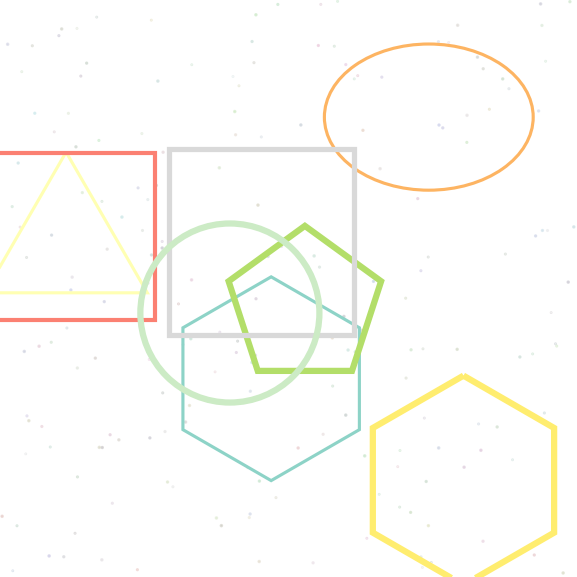[{"shape": "hexagon", "thickness": 1.5, "radius": 0.88, "center": [0.47, 0.343]}, {"shape": "triangle", "thickness": 1.5, "radius": 0.81, "center": [0.114, 0.573]}, {"shape": "square", "thickness": 2, "radius": 0.72, "center": [0.124, 0.59]}, {"shape": "oval", "thickness": 1.5, "radius": 0.9, "center": [0.742, 0.796]}, {"shape": "pentagon", "thickness": 3, "radius": 0.69, "center": [0.528, 0.469]}, {"shape": "square", "thickness": 2.5, "radius": 0.8, "center": [0.453, 0.58]}, {"shape": "circle", "thickness": 3, "radius": 0.78, "center": [0.398, 0.457]}, {"shape": "hexagon", "thickness": 3, "radius": 0.91, "center": [0.803, 0.167]}]